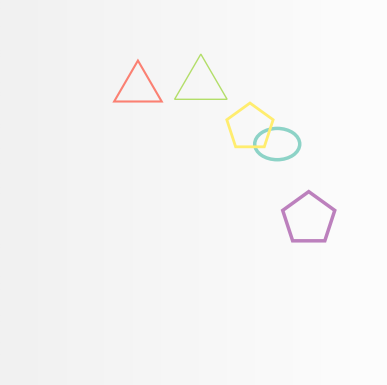[{"shape": "oval", "thickness": 2.5, "radius": 0.29, "center": [0.715, 0.626]}, {"shape": "triangle", "thickness": 1.5, "radius": 0.35, "center": [0.356, 0.772]}, {"shape": "triangle", "thickness": 1, "radius": 0.39, "center": [0.518, 0.781]}, {"shape": "pentagon", "thickness": 2.5, "radius": 0.35, "center": [0.797, 0.432]}, {"shape": "pentagon", "thickness": 2, "radius": 0.31, "center": [0.645, 0.67]}]